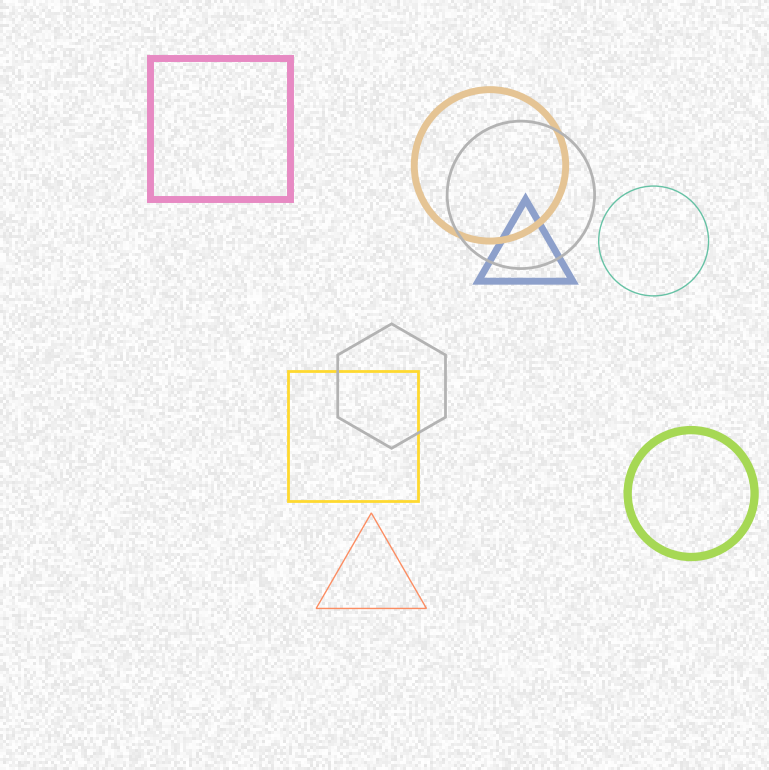[{"shape": "circle", "thickness": 0.5, "radius": 0.36, "center": [0.849, 0.687]}, {"shape": "triangle", "thickness": 0.5, "radius": 0.41, "center": [0.482, 0.251]}, {"shape": "triangle", "thickness": 2.5, "radius": 0.35, "center": [0.683, 0.67]}, {"shape": "square", "thickness": 2.5, "radius": 0.46, "center": [0.286, 0.833]}, {"shape": "circle", "thickness": 3, "radius": 0.41, "center": [0.898, 0.359]}, {"shape": "square", "thickness": 1, "radius": 0.42, "center": [0.458, 0.434]}, {"shape": "circle", "thickness": 2.5, "radius": 0.49, "center": [0.636, 0.785]}, {"shape": "circle", "thickness": 1, "radius": 0.48, "center": [0.676, 0.747]}, {"shape": "hexagon", "thickness": 1, "radius": 0.4, "center": [0.509, 0.499]}]